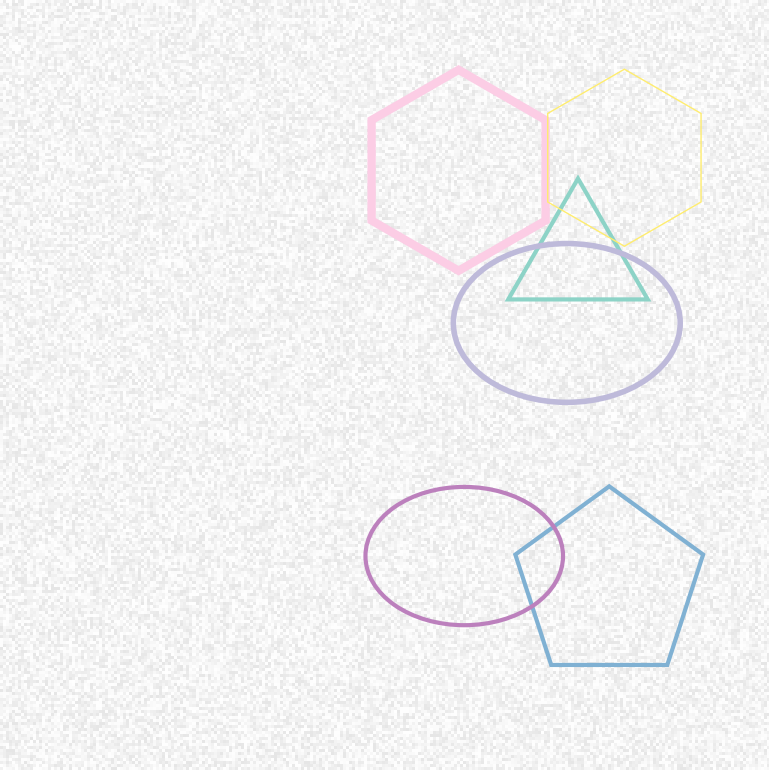[{"shape": "triangle", "thickness": 1.5, "radius": 0.52, "center": [0.751, 0.663]}, {"shape": "oval", "thickness": 2, "radius": 0.74, "center": [0.736, 0.581]}, {"shape": "pentagon", "thickness": 1.5, "radius": 0.64, "center": [0.791, 0.24]}, {"shape": "hexagon", "thickness": 3, "radius": 0.65, "center": [0.596, 0.779]}, {"shape": "oval", "thickness": 1.5, "radius": 0.64, "center": [0.603, 0.278]}, {"shape": "hexagon", "thickness": 0.5, "radius": 0.57, "center": [0.811, 0.795]}]